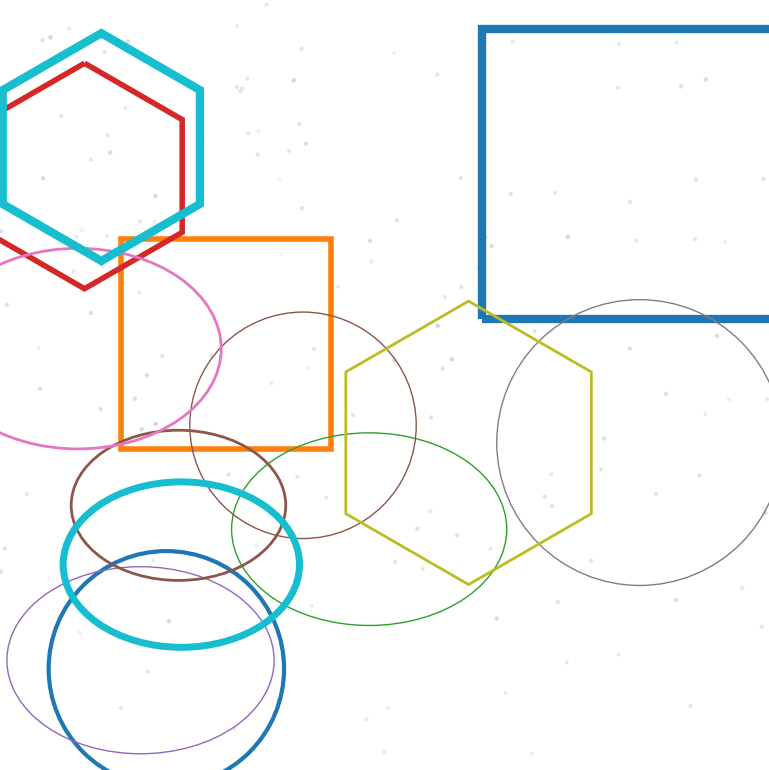[{"shape": "square", "thickness": 3, "radius": 0.94, "center": [0.814, 0.774]}, {"shape": "circle", "thickness": 1.5, "radius": 0.76, "center": [0.216, 0.131]}, {"shape": "square", "thickness": 2, "radius": 0.68, "center": [0.294, 0.554]}, {"shape": "oval", "thickness": 0.5, "radius": 0.89, "center": [0.479, 0.313]}, {"shape": "hexagon", "thickness": 2, "radius": 0.73, "center": [0.11, 0.771]}, {"shape": "oval", "thickness": 0.5, "radius": 0.87, "center": [0.182, 0.143]}, {"shape": "oval", "thickness": 1, "radius": 0.7, "center": [0.232, 0.344]}, {"shape": "circle", "thickness": 0.5, "radius": 0.74, "center": [0.394, 0.448]}, {"shape": "oval", "thickness": 1, "radius": 0.93, "center": [0.101, 0.547]}, {"shape": "circle", "thickness": 0.5, "radius": 0.93, "center": [0.831, 0.425]}, {"shape": "hexagon", "thickness": 1, "radius": 0.92, "center": [0.609, 0.425]}, {"shape": "oval", "thickness": 2.5, "radius": 0.77, "center": [0.235, 0.267]}, {"shape": "hexagon", "thickness": 3, "radius": 0.74, "center": [0.132, 0.809]}]